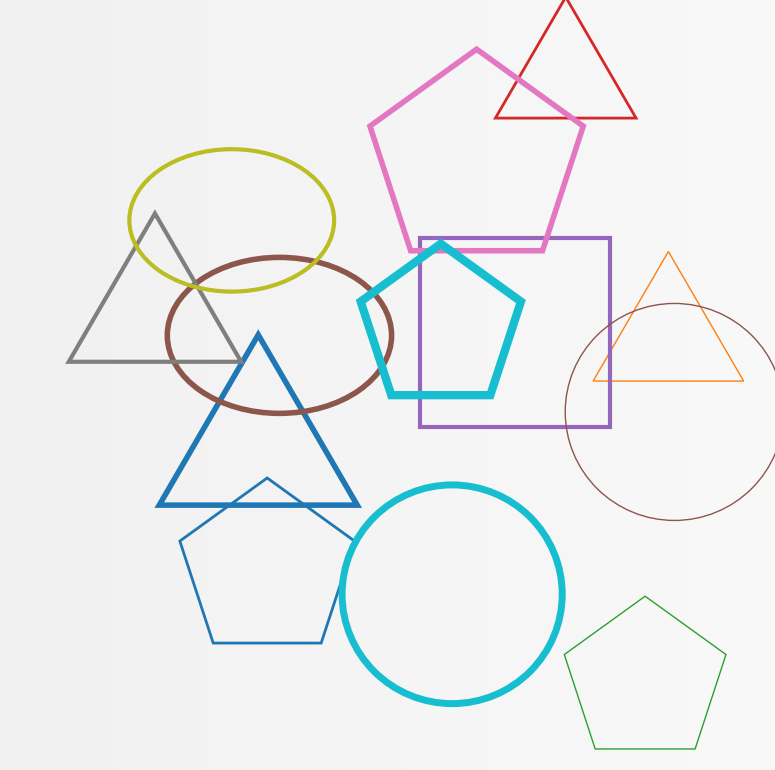[{"shape": "pentagon", "thickness": 1, "radius": 0.59, "center": [0.345, 0.261]}, {"shape": "triangle", "thickness": 2, "radius": 0.74, "center": [0.333, 0.418]}, {"shape": "triangle", "thickness": 0.5, "radius": 0.56, "center": [0.862, 0.561]}, {"shape": "pentagon", "thickness": 0.5, "radius": 0.55, "center": [0.832, 0.116]}, {"shape": "triangle", "thickness": 1, "radius": 0.52, "center": [0.73, 0.899]}, {"shape": "square", "thickness": 1.5, "radius": 0.61, "center": [0.665, 0.569]}, {"shape": "circle", "thickness": 0.5, "radius": 0.7, "center": [0.87, 0.465]}, {"shape": "oval", "thickness": 2, "radius": 0.72, "center": [0.361, 0.564]}, {"shape": "pentagon", "thickness": 2, "radius": 0.72, "center": [0.615, 0.791]}, {"shape": "triangle", "thickness": 1.5, "radius": 0.64, "center": [0.2, 0.594]}, {"shape": "oval", "thickness": 1.5, "radius": 0.66, "center": [0.299, 0.714]}, {"shape": "pentagon", "thickness": 3, "radius": 0.54, "center": [0.569, 0.575]}, {"shape": "circle", "thickness": 2.5, "radius": 0.71, "center": [0.583, 0.228]}]